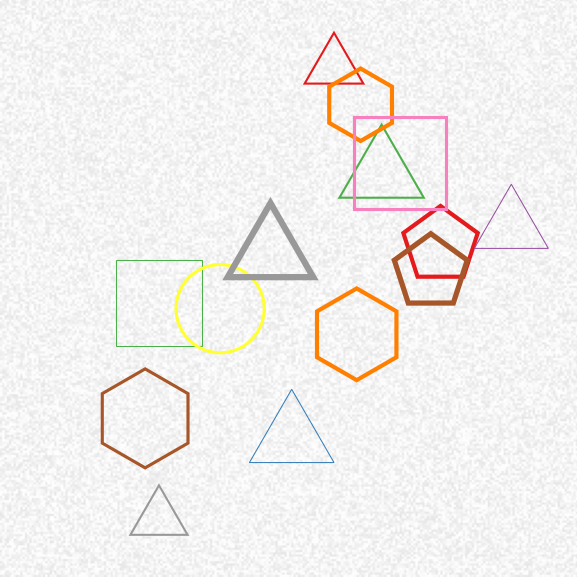[{"shape": "triangle", "thickness": 1, "radius": 0.29, "center": [0.578, 0.884]}, {"shape": "pentagon", "thickness": 2, "radius": 0.34, "center": [0.763, 0.575]}, {"shape": "triangle", "thickness": 0.5, "radius": 0.42, "center": [0.505, 0.24]}, {"shape": "triangle", "thickness": 1, "radius": 0.42, "center": [0.661, 0.699]}, {"shape": "square", "thickness": 0.5, "radius": 0.37, "center": [0.276, 0.475]}, {"shape": "triangle", "thickness": 0.5, "radius": 0.37, "center": [0.885, 0.606]}, {"shape": "hexagon", "thickness": 2, "radius": 0.31, "center": [0.624, 0.818]}, {"shape": "hexagon", "thickness": 2, "radius": 0.4, "center": [0.618, 0.42]}, {"shape": "circle", "thickness": 1.5, "radius": 0.38, "center": [0.381, 0.465]}, {"shape": "hexagon", "thickness": 1.5, "radius": 0.43, "center": [0.251, 0.275]}, {"shape": "pentagon", "thickness": 2.5, "radius": 0.33, "center": [0.746, 0.528]}, {"shape": "square", "thickness": 1.5, "radius": 0.4, "center": [0.692, 0.717]}, {"shape": "triangle", "thickness": 3, "radius": 0.43, "center": [0.468, 0.562]}, {"shape": "triangle", "thickness": 1, "radius": 0.29, "center": [0.275, 0.102]}]